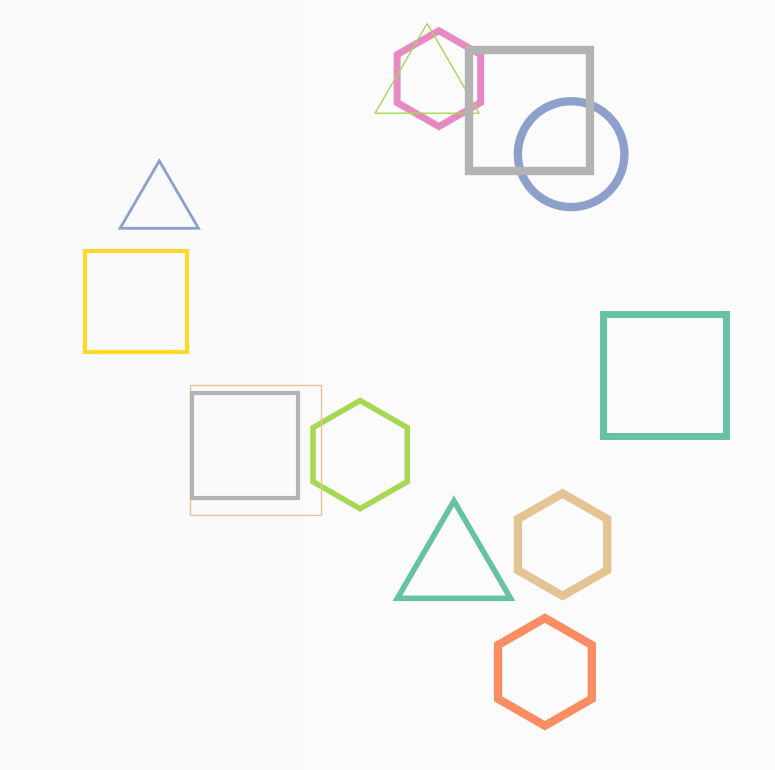[{"shape": "square", "thickness": 2.5, "radius": 0.4, "center": [0.857, 0.513]}, {"shape": "triangle", "thickness": 2, "radius": 0.42, "center": [0.586, 0.265]}, {"shape": "hexagon", "thickness": 3, "radius": 0.35, "center": [0.703, 0.127]}, {"shape": "circle", "thickness": 3, "radius": 0.34, "center": [0.737, 0.8]}, {"shape": "triangle", "thickness": 1, "radius": 0.29, "center": [0.206, 0.733]}, {"shape": "hexagon", "thickness": 2.5, "radius": 0.31, "center": [0.566, 0.898]}, {"shape": "hexagon", "thickness": 2, "radius": 0.35, "center": [0.465, 0.41]}, {"shape": "triangle", "thickness": 0.5, "radius": 0.39, "center": [0.551, 0.892]}, {"shape": "square", "thickness": 1.5, "radius": 0.33, "center": [0.175, 0.609]}, {"shape": "hexagon", "thickness": 3, "radius": 0.33, "center": [0.726, 0.293]}, {"shape": "square", "thickness": 0.5, "radius": 0.42, "center": [0.33, 0.416]}, {"shape": "square", "thickness": 3, "radius": 0.39, "center": [0.683, 0.857]}, {"shape": "square", "thickness": 1.5, "radius": 0.34, "center": [0.316, 0.421]}]